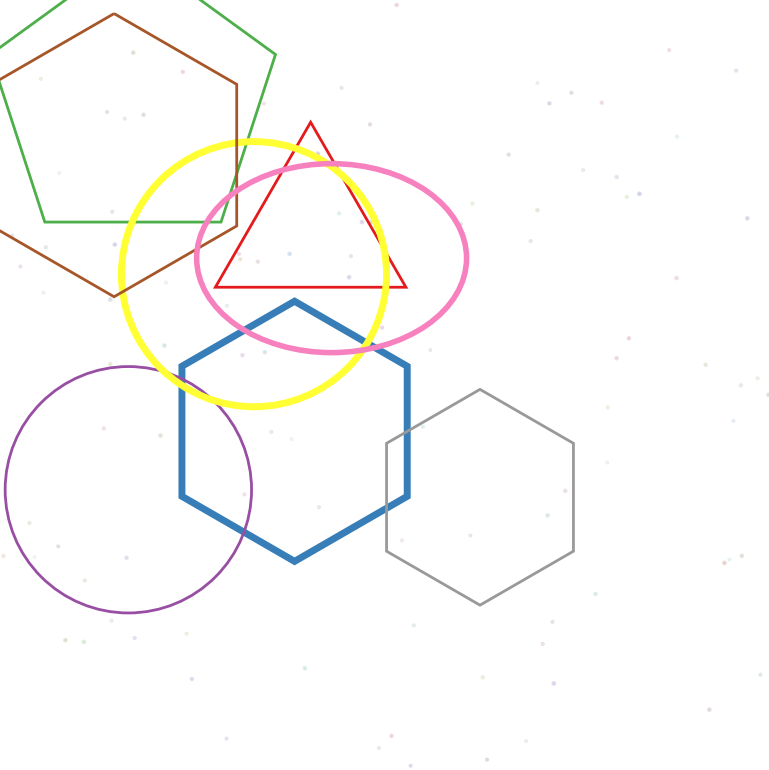[{"shape": "triangle", "thickness": 1, "radius": 0.71, "center": [0.403, 0.698]}, {"shape": "hexagon", "thickness": 2.5, "radius": 0.84, "center": [0.383, 0.44]}, {"shape": "pentagon", "thickness": 1, "radius": 0.97, "center": [0.173, 0.869]}, {"shape": "circle", "thickness": 1, "radius": 0.8, "center": [0.167, 0.364]}, {"shape": "circle", "thickness": 2.5, "radius": 0.86, "center": [0.33, 0.644]}, {"shape": "hexagon", "thickness": 1, "radius": 0.92, "center": [0.148, 0.798]}, {"shape": "oval", "thickness": 2, "radius": 0.88, "center": [0.431, 0.665]}, {"shape": "hexagon", "thickness": 1, "radius": 0.7, "center": [0.623, 0.354]}]